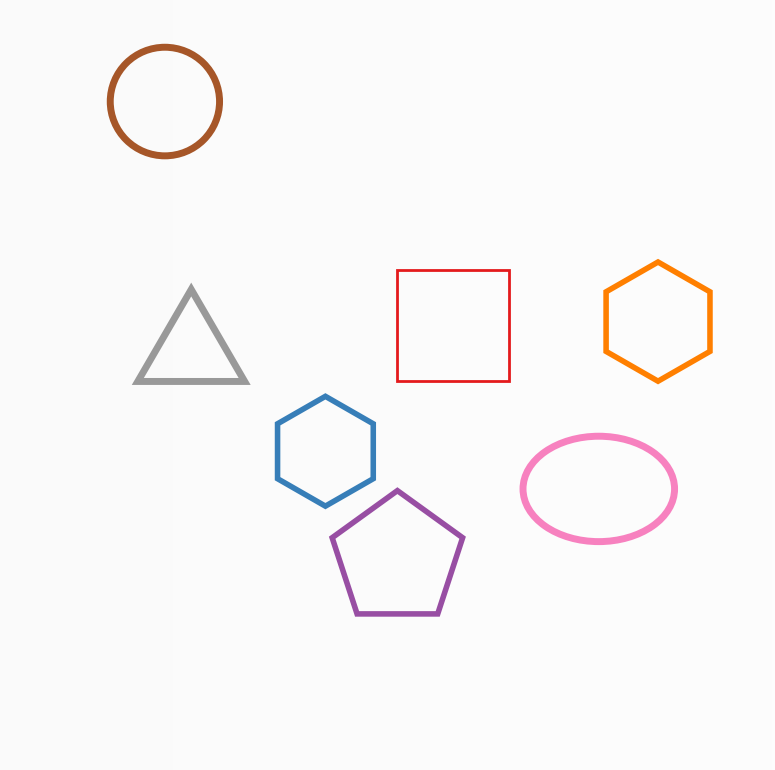[{"shape": "square", "thickness": 1, "radius": 0.36, "center": [0.585, 0.577]}, {"shape": "hexagon", "thickness": 2, "radius": 0.36, "center": [0.42, 0.414]}, {"shape": "pentagon", "thickness": 2, "radius": 0.44, "center": [0.513, 0.274]}, {"shape": "hexagon", "thickness": 2, "radius": 0.39, "center": [0.849, 0.582]}, {"shape": "circle", "thickness": 2.5, "radius": 0.35, "center": [0.213, 0.868]}, {"shape": "oval", "thickness": 2.5, "radius": 0.49, "center": [0.773, 0.365]}, {"shape": "triangle", "thickness": 2.5, "radius": 0.4, "center": [0.247, 0.544]}]